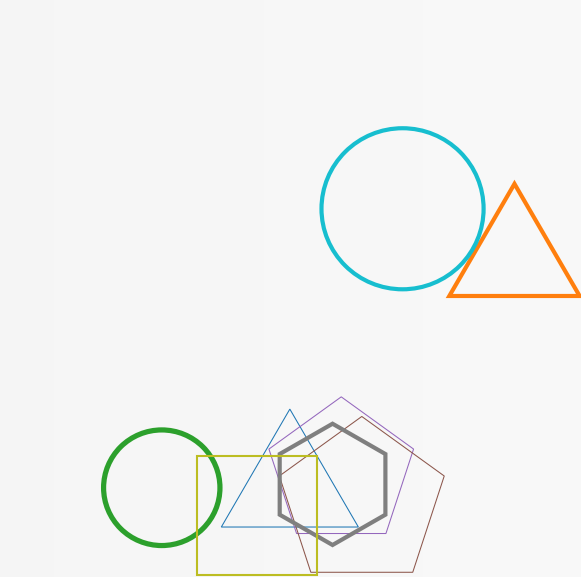[{"shape": "triangle", "thickness": 0.5, "radius": 0.68, "center": [0.499, 0.155]}, {"shape": "triangle", "thickness": 2, "radius": 0.65, "center": [0.885, 0.551]}, {"shape": "circle", "thickness": 2.5, "radius": 0.5, "center": [0.278, 0.155]}, {"shape": "pentagon", "thickness": 0.5, "radius": 0.65, "center": [0.587, 0.181]}, {"shape": "pentagon", "thickness": 0.5, "radius": 0.75, "center": [0.622, 0.129]}, {"shape": "hexagon", "thickness": 2, "radius": 0.53, "center": [0.572, 0.16]}, {"shape": "square", "thickness": 1, "radius": 0.52, "center": [0.442, 0.106]}, {"shape": "circle", "thickness": 2, "radius": 0.7, "center": [0.693, 0.638]}]